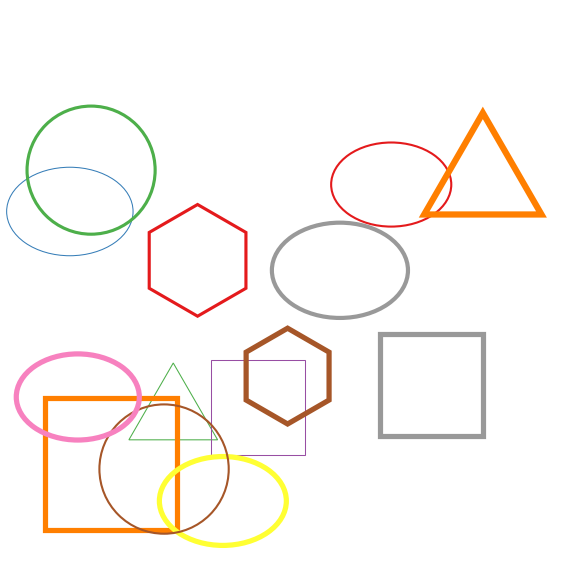[{"shape": "hexagon", "thickness": 1.5, "radius": 0.48, "center": [0.342, 0.548]}, {"shape": "oval", "thickness": 1, "radius": 0.52, "center": [0.677, 0.68]}, {"shape": "oval", "thickness": 0.5, "radius": 0.55, "center": [0.121, 0.633]}, {"shape": "circle", "thickness": 1.5, "radius": 0.55, "center": [0.158, 0.705]}, {"shape": "triangle", "thickness": 0.5, "radius": 0.44, "center": [0.3, 0.282]}, {"shape": "square", "thickness": 0.5, "radius": 0.41, "center": [0.447, 0.293]}, {"shape": "square", "thickness": 2.5, "radius": 0.57, "center": [0.193, 0.196]}, {"shape": "triangle", "thickness": 3, "radius": 0.59, "center": [0.836, 0.686]}, {"shape": "oval", "thickness": 2.5, "radius": 0.55, "center": [0.386, 0.132]}, {"shape": "hexagon", "thickness": 2.5, "radius": 0.41, "center": [0.498, 0.348]}, {"shape": "circle", "thickness": 1, "radius": 0.56, "center": [0.284, 0.187]}, {"shape": "oval", "thickness": 2.5, "radius": 0.53, "center": [0.135, 0.312]}, {"shape": "square", "thickness": 2.5, "radius": 0.44, "center": [0.747, 0.333]}, {"shape": "oval", "thickness": 2, "radius": 0.59, "center": [0.589, 0.531]}]